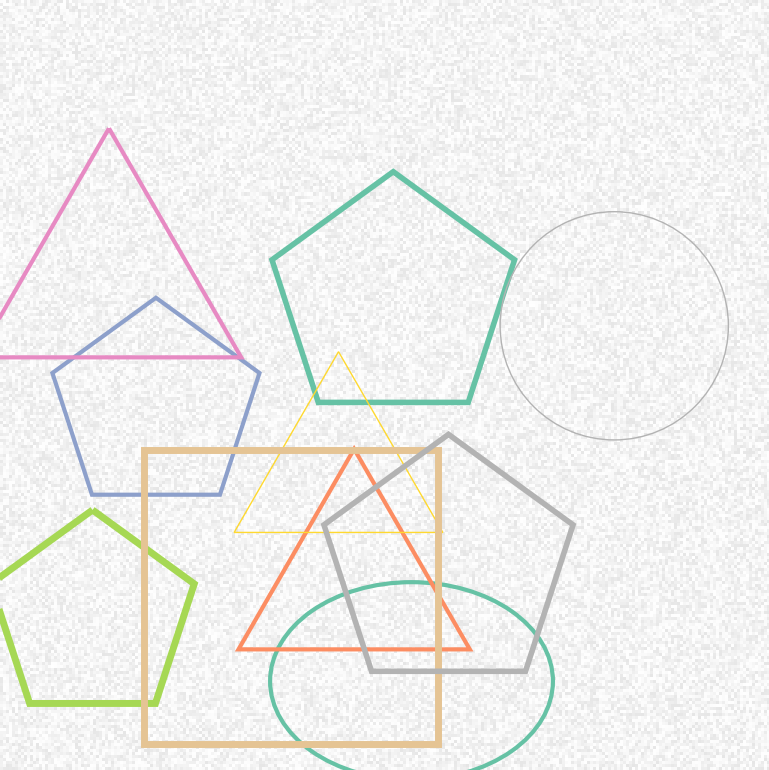[{"shape": "pentagon", "thickness": 2, "radius": 0.83, "center": [0.511, 0.611]}, {"shape": "oval", "thickness": 1.5, "radius": 0.92, "center": [0.534, 0.115]}, {"shape": "triangle", "thickness": 1.5, "radius": 0.87, "center": [0.46, 0.243]}, {"shape": "pentagon", "thickness": 1.5, "radius": 0.71, "center": [0.203, 0.472]}, {"shape": "triangle", "thickness": 1.5, "radius": 0.99, "center": [0.142, 0.635]}, {"shape": "pentagon", "thickness": 2.5, "radius": 0.69, "center": [0.12, 0.199]}, {"shape": "triangle", "thickness": 0.5, "radius": 0.78, "center": [0.44, 0.387]}, {"shape": "square", "thickness": 2.5, "radius": 0.95, "center": [0.378, 0.224]}, {"shape": "circle", "thickness": 0.5, "radius": 0.74, "center": [0.798, 0.577]}, {"shape": "pentagon", "thickness": 2, "radius": 0.85, "center": [0.582, 0.266]}]